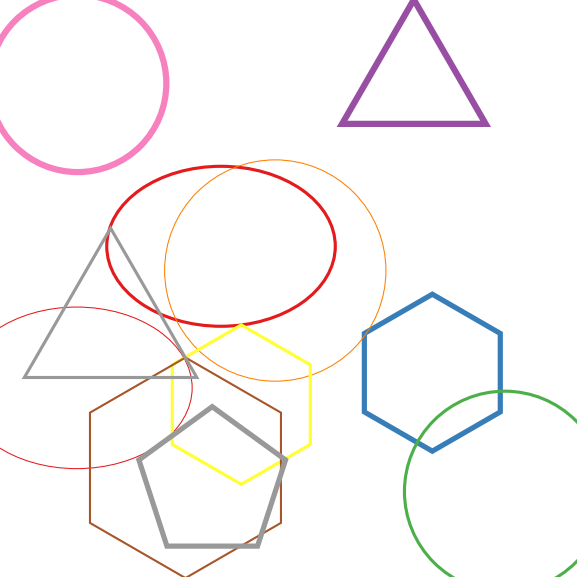[{"shape": "oval", "thickness": 1.5, "radius": 0.99, "center": [0.383, 0.573]}, {"shape": "oval", "thickness": 0.5, "radius": 1.0, "center": [0.133, 0.328]}, {"shape": "hexagon", "thickness": 2.5, "radius": 0.68, "center": [0.749, 0.354]}, {"shape": "circle", "thickness": 1.5, "radius": 0.87, "center": [0.874, 0.148]}, {"shape": "triangle", "thickness": 3, "radius": 0.72, "center": [0.717, 0.856]}, {"shape": "circle", "thickness": 0.5, "radius": 0.96, "center": [0.477, 0.531]}, {"shape": "hexagon", "thickness": 1.5, "radius": 0.69, "center": [0.418, 0.299]}, {"shape": "hexagon", "thickness": 1, "radius": 0.95, "center": [0.321, 0.189]}, {"shape": "circle", "thickness": 3, "radius": 0.77, "center": [0.135, 0.855]}, {"shape": "triangle", "thickness": 1.5, "radius": 0.86, "center": [0.192, 0.432]}, {"shape": "pentagon", "thickness": 2.5, "radius": 0.67, "center": [0.367, 0.161]}]